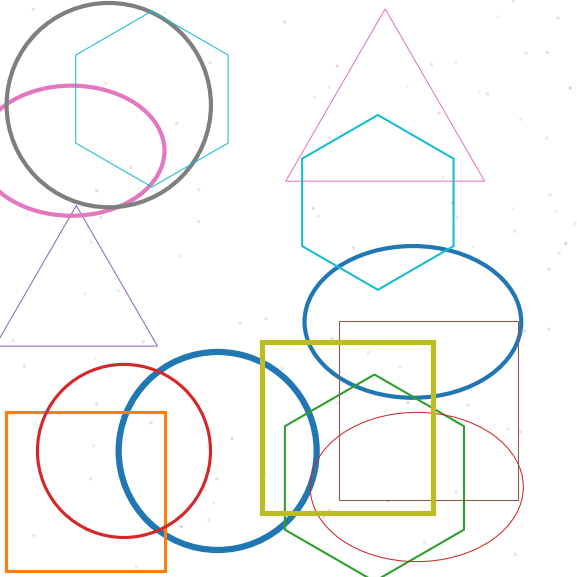[{"shape": "circle", "thickness": 3, "radius": 0.86, "center": [0.377, 0.218]}, {"shape": "oval", "thickness": 2, "radius": 0.94, "center": [0.715, 0.442]}, {"shape": "square", "thickness": 1.5, "radius": 0.69, "center": [0.148, 0.149]}, {"shape": "hexagon", "thickness": 1, "radius": 0.9, "center": [0.648, 0.172]}, {"shape": "circle", "thickness": 1.5, "radius": 0.75, "center": [0.215, 0.218]}, {"shape": "oval", "thickness": 0.5, "radius": 0.92, "center": [0.722, 0.156]}, {"shape": "triangle", "thickness": 0.5, "radius": 0.81, "center": [0.132, 0.481]}, {"shape": "square", "thickness": 0.5, "radius": 0.77, "center": [0.742, 0.288]}, {"shape": "oval", "thickness": 2, "radius": 0.8, "center": [0.124, 0.738]}, {"shape": "triangle", "thickness": 0.5, "radius": 0.99, "center": [0.667, 0.785]}, {"shape": "circle", "thickness": 2, "radius": 0.88, "center": [0.188, 0.817]}, {"shape": "square", "thickness": 2.5, "radius": 0.74, "center": [0.602, 0.258]}, {"shape": "hexagon", "thickness": 1, "radius": 0.76, "center": [0.654, 0.649]}, {"shape": "hexagon", "thickness": 0.5, "radius": 0.76, "center": [0.263, 0.828]}]